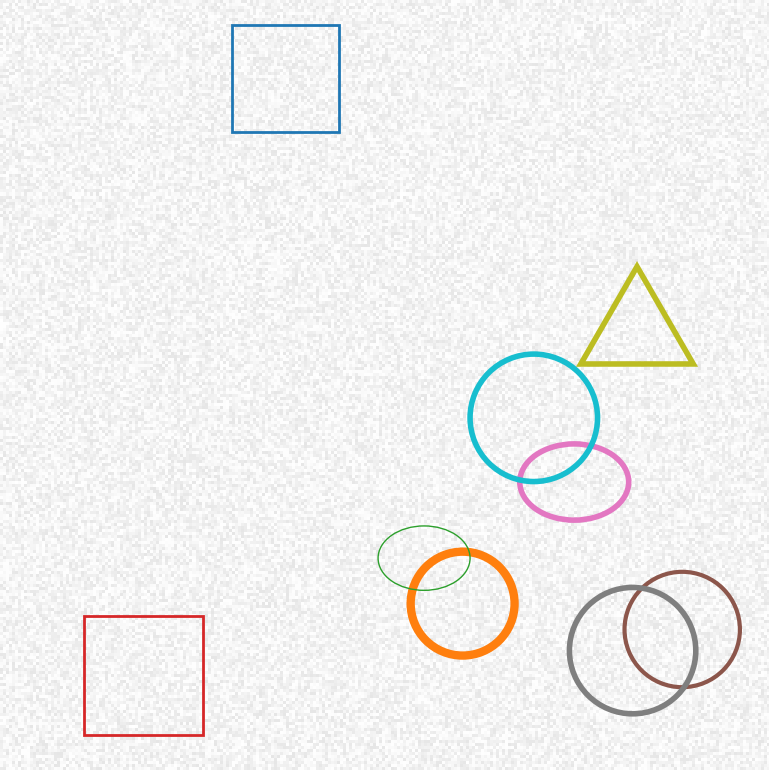[{"shape": "square", "thickness": 1, "radius": 0.35, "center": [0.371, 0.898]}, {"shape": "circle", "thickness": 3, "radius": 0.34, "center": [0.601, 0.216]}, {"shape": "oval", "thickness": 0.5, "radius": 0.3, "center": [0.551, 0.275]}, {"shape": "square", "thickness": 1, "radius": 0.39, "center": [0.186, 0.123]}, {"shape": "circle", "thickness": 1.5, "radius": 0.37, "center": [0.886, 0.182]}, {"shape": "oval", "thickness": 2, "radius": 0.35, "center": [0.746, 0.374]}, {"shape": "circle", "thickness": 2, "radius": 0.41, "center": [0.822, 0.155]}, {"shape": "triangle", "thickness": 2, "radius": 0.42, "center": [0.827, 0.569]}, {"shape": "circle", "thickness": 2, "radius": 0.41, "center": [0.693, 0.457]}]